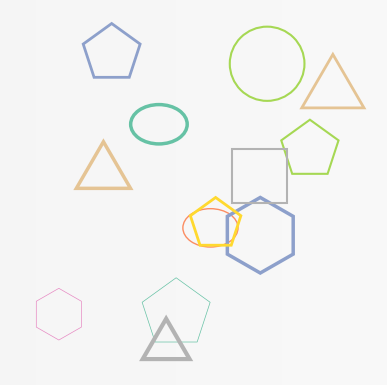[{"shape": "oval", "thickness": 2.5, "radius": 0.36, "center": [0.41, 0.677]}, {"shape": "pentagon", "thickness": 0.5, "radius": 0.46, "center": [0.455, 0.186]}, {"shape": "oval", "thickness": 1, "radius": 0.36, "center": [0.543, 0.408]}, {"shape": "hexagon", "thickness": 2.5, "radius": 0.49, "center": [0.672, 0.389]}, {"shape": "pentagon", "thickness": 2, "radius": 0.39, "center": [0.288, 0.862]}, {"shape": "hexagon", "thickness": 0.5, "radius": 0.34, "center": [0.152, 0.184]}, {"shape": "pentagon", "thickness": 1.5, "radius": 0.39, "center": [0.8, 0.611]}, {"shape": "circle", "thickness": 1.5, "radius": 0.48, "center": [0.689, 0.834]}, {"shape": "pentagon", "thickness": 2, "radius": 0.34, "center": [0.556, 0.419]}, {"shape": "triangle", "thickness": 2.5, "radius": 0.4, "center": [0.267, 0.551]}, {"shape": "triangle", "thickness": 2, "radius": 0.46, "center": [0.859, 0.766]}, {"shape": "square", "thickness": 1.5, "radius": 0.36, "center": [0.671, 0.543]}, {"shape": "triangle", "thickness": 3, "radius": 0.35, "center": [0.429, 0.102]}]